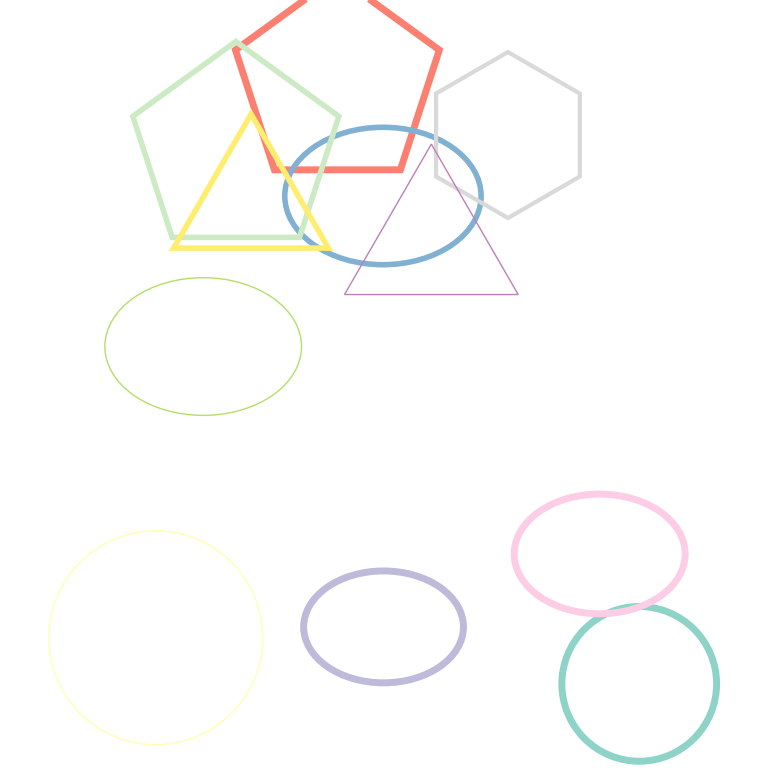[{"shape": "circle", "thickness": 2.5, "radius": 0.5, "center": [0.83, 0.112]}, {"shape": "circle", "thickness": 0.5, "radius": 0.69, "center": [0.202, 0.172]}, {"shape": "oval", "thickness": 2.5, "radius": 0.52, "center": [0.498, 0.186]}, {"shape": "pentagon", "thickness": 2.5, "radius": 0.7, "center": [0.438, 0.892]}, {"shape": "oval", "thickness": 2, "radius": 0.64, "center": [0.497, 0.745]}, {"shape": "oval", "thickness": 0.5, "radius": 0.64, "center": [0.264, 0.55]}, {"shape": "oval", "thickness": 2.5, "radius": 0.56, "center": [0.779, 0.281]}, {"shape": "hexagon", "thickness": 1.5, "radius": 0.54, "center": [0.66, 0.825]}, {"shape": "triangle", "thickness": 0.5, "radius": 0.65, "center": [0.56, 0.683]}, {"shape": "pentagon", "thickness": 2, "radius": 0.7, "center": [0.306, 0.805]}, {"shape": "triangle", "thickness": 2, "radius": 0.58, "center": [0.326, 0.736]}]